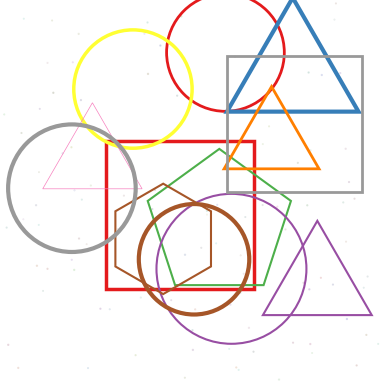[{"shape": "circle", "thickness": 2, "radius": 0.76, "center": [0.586, 0.864]}, {"shape": "square", "thickness": 2.5, "radius": 0.96, "center": [0.468, 0.442]}, {"shape": "triangle", "thickness": 3, "radius": 0.99, "center": [0.76, 0.809]}, {"shape": "pentagon", "thickness": 1.5, "radius": 0.98, "center": [0.57, 0.418]}, {"shape": "circle", "thickness": 1.5, "radius": 0.97, "center": [0.601, 0.302]}, {"shape": "triangle", "thickness": 1.5, "radius": 0.82, "center": [0.824, 0.263]}, {"shape": "triangle", "thickness": 2, "radius": 0.71, "center": [0.705, 0.633]}, {"shape": "circle", "thickness": 2.5, "radius": 0.77, "center": [0.345, 0.769]}, {"shape": "hexagon", "thickness": 1.5, "radius": 0.72, "center": [0.424, 0.38]}, {"shape": "circle", "thickness": 3, "radius": 0.72, "center": [0.504, 0.327]}, {"shape": "triangle", "thickness": 0.5, "radius": 0.75, "center": [0.24, 0.584]}, {"shape": "circle", "thickness": 3, "radius": 0.83, "center": [0.187, 0.511]}, {"shape": "square", "thickness": 2, "radius": 0.88, "center": [0.764, 0.678]}]